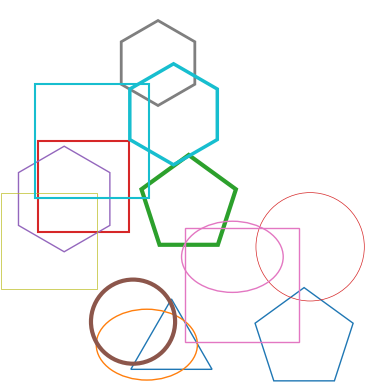[{"shape": "triangle", "thickness": 1, "radius": 0.61, "center": [0.445, 0.102]}, {"shape": "pentagon", "thickness": 1, "radius": 0.67, "center": [0.79, 0.119]}, {"shape": "oval", "thickness": 1, "radius": 0.66, "center": [0.381, 0.105]}, {"shape": "pentagon", "thickness": 3, "radius": 0.64, "center": [0.49, 0.469]}, {"shape": "circle", "thickness": 0.5, "radius": 0.7, "center": [0.806, 0.359]}, {"shape": "square", "thickness": 1.5, "radius": 0.59, "center": [0.216, 0.516]}, {"shape": "hexagon", "thickness": 1, "radius": 0.69, "center": [0.167, 0.483]}, {"shape": "circle", "thickness": 3, "radius": 0.55, "center": [0.346, 0.165]}, {"shape": "square", "thickness": 1, "radius": 0.74, "center": [0.628, 0.259]}, {"shape": "oval", "thickness": 1, "radius": 0.66, "center": [0.604, 0.333]}, {"shape": "hexagon", "thickness": 2, "radius": 0.55, "center": [0.41, 0.836]}, {"shape": "square", "thickness": 0.5, "radius": 0.62, "center": [0.128, 0.374]}, {"shape": "square", "thickness": 1.5, "radius": 0.74, "center": [0.24, 0.634]}, {"shape": "hexagon", "thickness": 2.5, "radius": 0.66, "center": [0.451, 0.703]}]